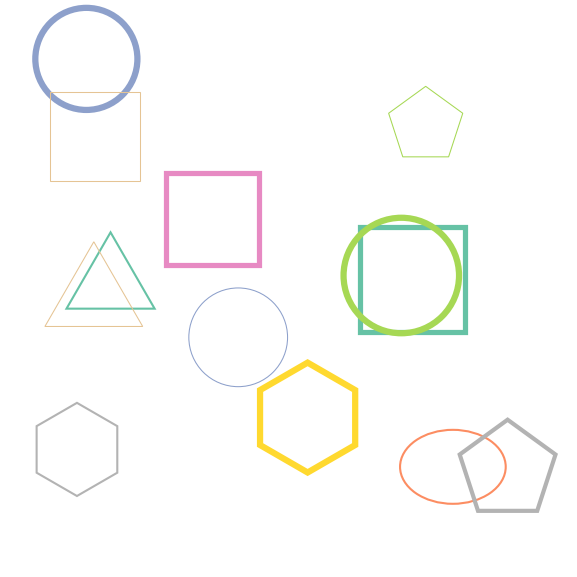[{"shape": "square", "thickness": 2.5, "radius": 0.45, "center": [0.715, 0.515]}, {"shape": "triangle", "thickness": 1, "radius": 0.44, "center": [0.191, 0.509]}, {"shape": "oval", "thickness": 1, "radius": 0.46, "center": [0.784, 0.191]}, {"shape": "circle", "thickness": 0.5, "radius": 0.43, "center": [0.412, 0.415]}, {"shape": "circle", "thickness": 3, "radius": 0.44, "center": [0.15, 0.897]}, {"shape": "square", "thickness": 2.5, "radius": 0.4, "center": [0.368, 0.62]}, {"shape": "pentagon", "thickness": 0.5, "radius": 0.34, "center": [0.737, 0.782]}, {"shape": "circle", "thickness": 3, "radius": 0.5, "center": [0.695, 0.522]}, {"shape": "hexagon", "thickness": 3, "radius": 0.48, "center": [0.533, 0.276]}, {"shape": "square", "thickness": 0.5, "radius": 0.39, "center": [0.164, 0.763]}, {"shape": "triangle", "thickness": 0.5, "radius": 0.49, "center": [0.162, 0.483]}, {"shape": "pentagon", "thickness": 2, "radius": 0.44, "center": [0.879, 0.185]}, {"shape": "hexagon", "thickness": 1, "radius": 0.4, "center": [0.133, 0.221]}]